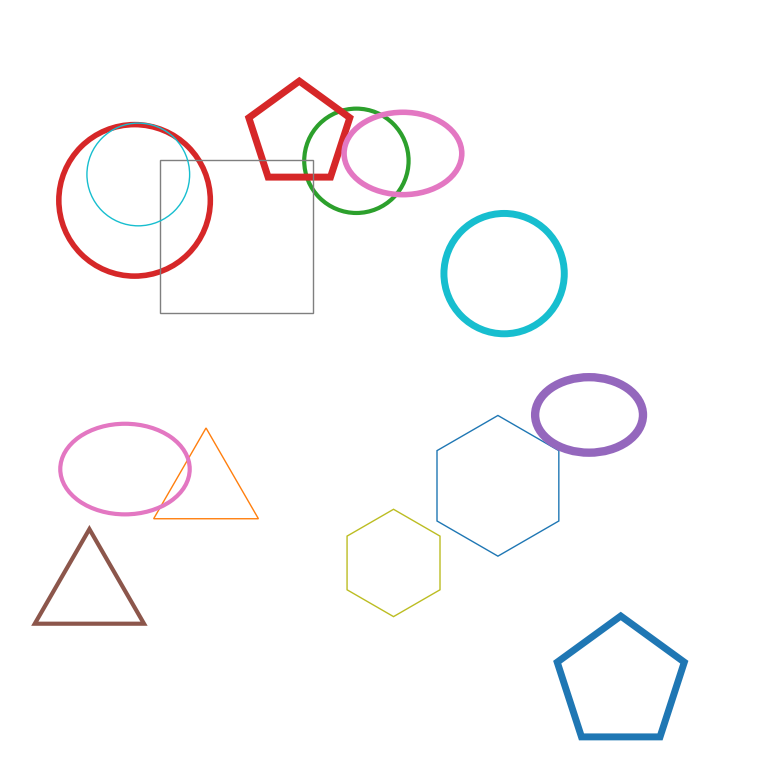[{"shape": "hexagon", "thickness": 0.5, "radius": 0.46, "center": [0.647, 0.369]}, {"shape": "pentagon", "thickness": 2.5, "radius": 0.43, "center": [0.806, 0.113]}, {"shape": "triangle", "thickness": 0.5, "radius": 0.39, "center": [0.268, 0.366]}, {"shape": "circle", "thickness": 1.5, "radius": 0.34, "center": [0.463, 0.791]}, {"shape": "circle", "thickness": 2, "radius": 0.49, "center": [0.175, 0.74]}, {"shape": "pentagon", "thickness": 2.5, "radius": 0.34, "center": [0.389, 0.826]}, {"shape": "oval", "thickness": 3, "radius": 0.35, "center": [0.765, 0.461]}, {"shape": "triangle", "thickness": 1.5, "radius": 0.41, "center": [0.116, 0.231]}, {"shape": "oval", "thickness": 2, "radius": 0.38, "center": [0.523, 0.801]}, {"shape": "oval", "thickness": 1.5, "radius": 0.42, "center": [0.162, 0.391]}, {"shape": "square", "thickness": 0.5, "radius": 0.5, "center": [0.308, 0.693]}, {"shape": "hexagon", "thickness": 0.5, "radius": 0.35, "center": [0.511, 0.269]}, {"shape": "circle", "thickness": 2.5, "radius": 0.39, "center": [0.655, 0.645]}, {"shape": "circle", "thickness": 0.5, "radius": 0.33, "center": [0.18, 0.773]}]